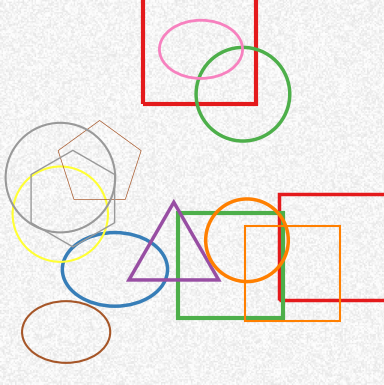[{"shape": "square", "thickness": 2.5, "radius": 0.69, "center": [0.863, 0.359]}, {"shape": "square", "thickness": 3, "radius": 0.74, "center": [0.519, 0.877]}, {"shape": "oval", "thickness": 2.5, "radius": 0.68, "center": [0.299, 0.3]}, {"shape": "circle", "thickness": 2.5, "radius": 0.61, "center": [0.631, 0.755]}, {"shape": "square", "thickness": 3, "radius": 0.68, "center": [0.599, 0.31]}, {"shape": "triangle", "thickness": 2.5, "radius": 0.67, "center": [0.451, 0.34]}, {"shape": "square", "thickness": 1.5, "radius": 0.61, "center": [0.76, 0.289]}, {"shape": "circle", "thickness": 2.5, "radius": 0.54, "center": [0.642, 0.376]}, {"shape": "circle", "thickness": 1.5, "radius": 0.62, "center": [0.157, 0.444]}, {"shape": "oval", "thickness": 1.5, "radius": 0.57, "center": [0.172, 0.138]}, {"shape": "pentagon", "thickness": 0.5, "radius": 0.57, "center": [0.259, 0.574]}, {"shape": "oval", "thickness": 2, "radius": 0.54, "center": [0.522, 0.872]}, {"shape": "circle", "thickness": 1.5, "radius": 0.71, "center": [0.157, 0.539]}, {"shape": "hexagon", "thickness": 1, "radius": 0.63, "center": [0.189, 0.484]}]